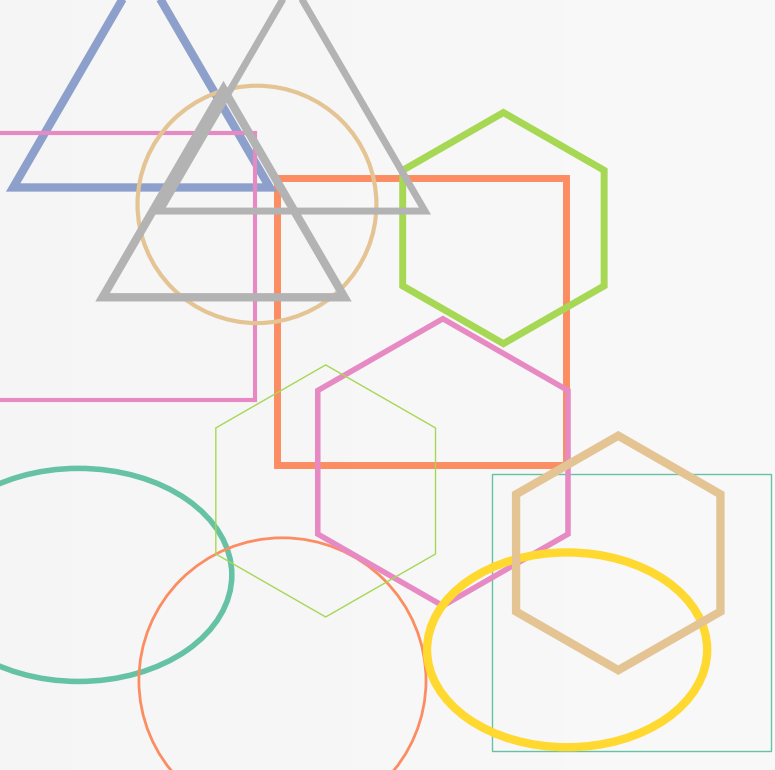[{"shape": "square", "thickness": 0.5, "radius": 0.9, "center": [0.814, 0.205]}, {"shape": "oval", "thickness": 2, "radius": 0.99, "center": [0.101, 0.253]}, {"shape": "circle", "thickness": 1, "radius": 0.93, "center": [0.364, 0.116]}, {"shape": "square", "thickness": 2.5, "radius": 0.93, "center": [0.544, 0.582]}, {"shape": "triangle", "thickness": 3, "radius": 0.96, "center": [0.182, 0.852]}, {"shape": "square", "thickness": 1.5, "radius": 0.87, "center": [0.156, 0.654]}, {"shape": "hexagon", "thickness": 2, "radius": 0.93, "center": [0.571, 0.4]}, {"shape": "hexagon", "thickness": 2.5, "radius": 0.75, "center": [0.65, 0.704]}, {"shape": "hexagon", "thickness": 0.5, "radius": 0.82, "center": [0.42, 0.362]}, {"shape": "oval", "thickness": 3, "radius": 0.9, "center": [0.732, 0.156]}, {"shape": "circle", "thickness": 1.5, "radius": 0.77, "center": [0.332, 0.735]}, {"shape": "hexagon", "thickness": 3, "radius": 0.76, "center": [0.798, 0.282]}, {"shape": "triangle", "thickness": 2.5, "radius": 0.99, "center": [0.377, 0.825]}, {"shape": "triangle", "thickness": 3, "radius": 0.9, "center": [0.288, 0.704]}]